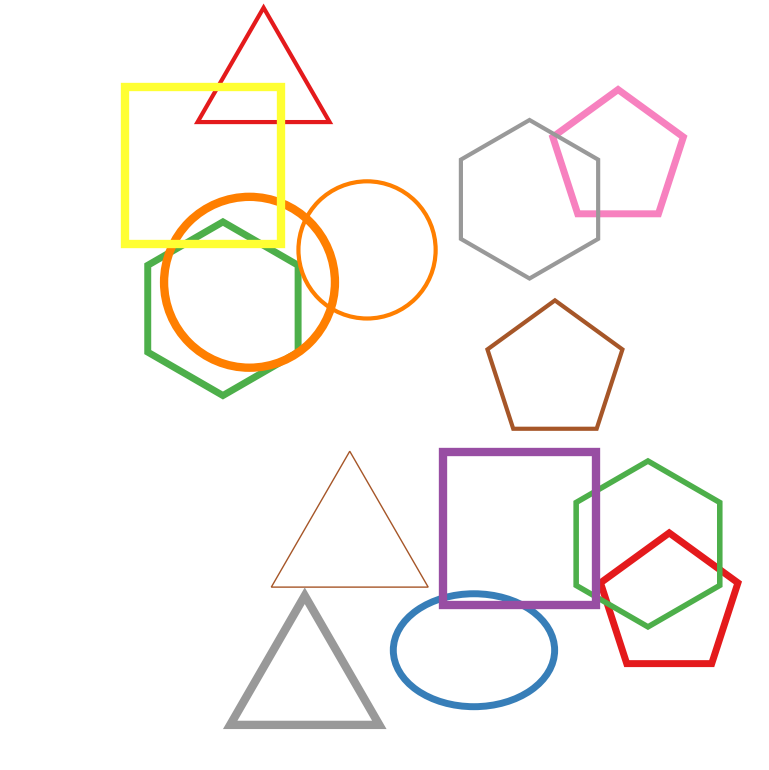[{"shape": "triangle", "thickness": 1.5, "radius": 0.5, "center": [0.342, 0.891]}, {"shape": "pentagon", "thickness": 2.5, "radius": 0.47, "center": [0.869, 0.214]}, {"shape": "oval", "thickness": 2.5, "radius": 0.52, "center": [0.616, 0.156]}, {"shape": "hexagon", "thickness": 2, "radius": 0.54, "center": [0.842, 0.294]}, {"shape": "hexagon", "thickness": 2.5, "radius": 0.56, "center": [0.29, 0.599]}, {"shape": "square", "thickness": 3, "radius": 0.5, "center": [0.675, 0.314]}, {"shape": "circle", "thickness": 3, "radius": 0.55, "center": [0.324, 0.633]}, {"shape": "circle", "thickness": 1.5, "radius": 0.45, "center": [0.477, 0.675]}, {"shape": "square", "thickness": 3, "radius": 0.51, "center": [0.264, 0.785]}, {"shape": "pentagon", "thickness": 1.5, "radius": 0.46, "center": [0.721, 0.518]}, {"shape": "triangle", "thickness": 0.5, "radius": 0.59, "center": [0.454, 0.296]}, {"shape": "pentagon", "thickness": 2.5, "radius": 0.45, "center": [0.803, 0.794]}, {"shape": "triangle", "thickness": 3, "radius": 0.56, "center": [0.396, 0.114]}, {"shape": "hexagon", "thickness": 1.5, "radius": 0.51, "center": [0.688, 0.741]}]